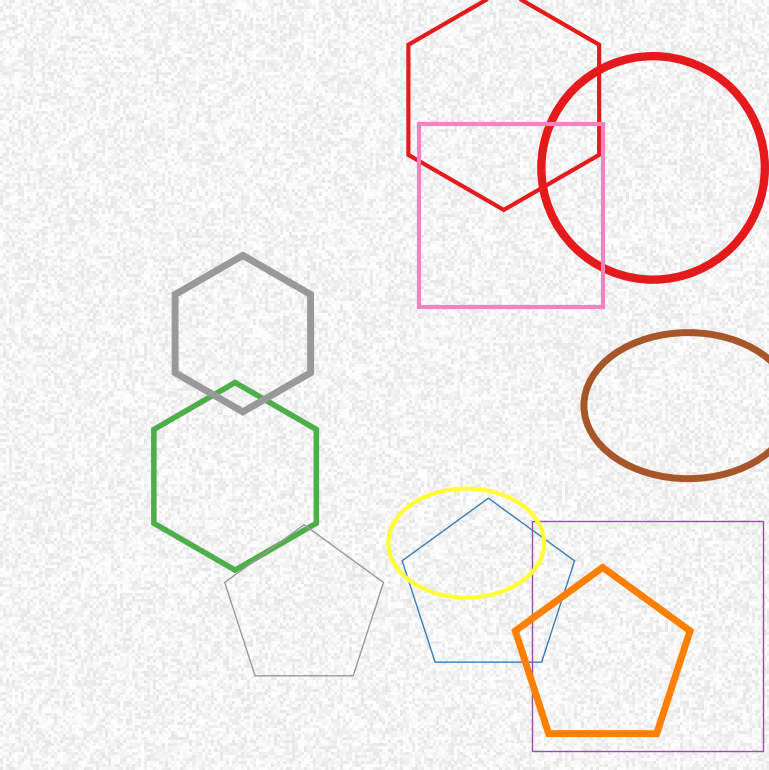[{"shape": "hexagon", "thickness": 1.5, "radius": 0.72, "center": [0.654, 0.87]}, {"shape": "circle", "thickness": 3, "radius": 0.73, "center": [0.848, 0.782]}, {"shape": "pentagon", "thickness": 0.5, "radius": 0.59, "center": [0.634, 0.235]}, {"shape": "hexagon", "thickness": 2, "radius": 0.61, "center": [0.305, 0.381]}, {"shape": "square", "thickness": 0.5, "radius": 0.75, "center": [0.841, 0.174]}, {"shape": "pentagon", "thickness": 2.5, "radius": 0.6, "center": [0.783, 0.144]}, {"shape": "oval", "thickness": 1.5, "radius": 0.51, "center": [0.606, 0.295]}, {"shape": "oval", "thickness": 2.5, "radius": 0.68, "center": [0.894, 0.473]}, {"shape": "square", "thickness": 1.5, "radius": 0.6, "center": [0.664, 0.72]}, {"shape": "pentagon", "thickness": 0.5, "radius": 0.54, "center": [0.395, 0.21]}, {"shape": "hexagon", "thickness": 2.5, "radius": 0.51, "center": [0.315, 0.567]}]